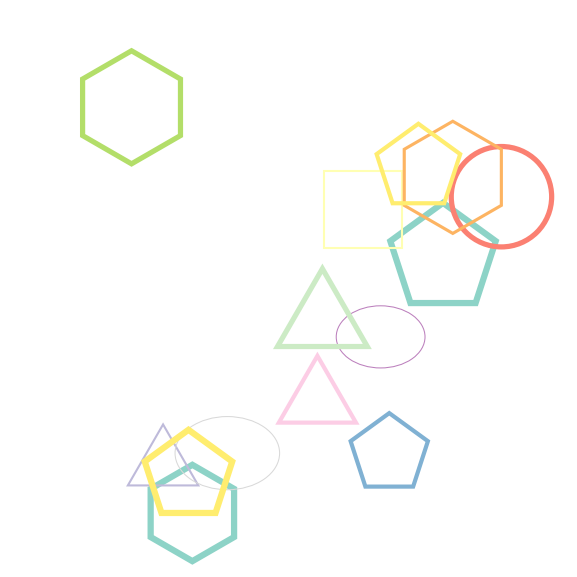[{"shape": "hexagon", "thickness": 3, "radius": 0.42, "center": [0.333, 0.111]}, {"shape": "pentagon", "thickness": 3, "radius": 0.48, "center": [0.767, 0.552]}, {"shape": "square", "thickness": 1, "radius": 0.34, "center": [0.628, 0.636]}, {"shape": "triangle", "thickness": 1, "radius": 0.35, "center": [0.282, 0.194]}, {"shape": "circle", "thickness": 2.5, "radius": 0.43, "center": [0.868, 0.659]}, {"shape": "pentagon", "thickness": 2, "radius": 0.35, "center": [0.674, 0.213]}, {"shape": "hexagon", "thickness": 1.5, "radius": 0.49, "center": [0.784, 0.692]}, {"shape": "hexagon", "thickness": 2.5, "radius": 0.49, "center": [0.228, 0.813]}, {"shape": "triangle", "thickness": 2, "radius": 0.39, "center": [0.55, 0.306]}, {"shape": "oval", "thickness": 0.5, "radius": 0.45, "center": [0.394, 0.214]}, {"shape": "oval", "thickness": 0.5, "radius": 0.38, "center": [0.659, 0.416]}, {"shape": "triangle", "thickness": 2.5, "radius": 0.45, "center": [0.558, 0.444]}, {"shape": "pentagon", "thickness": 3, "radius": 0.4, "center": [0.326, 0.175]}, {"shape": "pentagon", "thickness": 2, "radius": 0.38, "center": [0.725, 0.709]}]